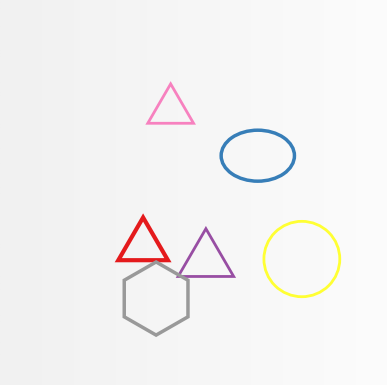[{"shape": "triangle", "thickness": 3, "radius": 0.37, "center": [0.369, 0.361]}, {"shape": "oval", "thickness": 2.5, "radius": 0.47, "center": [0.665, 0.596]}, {"shape": "triangle", "thickness": 2, "radius": 0.41, "center": [0.531, 0.323]}, {"shape": "circle", "thickness": 2, "radius": 0.49, "center": [0.779, 0.327]}, {"shape": "triangle", "thickness": 2, "radius": 0.34, "center": [0.44, 0.714]}, {"shape": "hexagon", "thickness": 2.5, "radius": 0.47, "center": [0.403, 0.225]}]